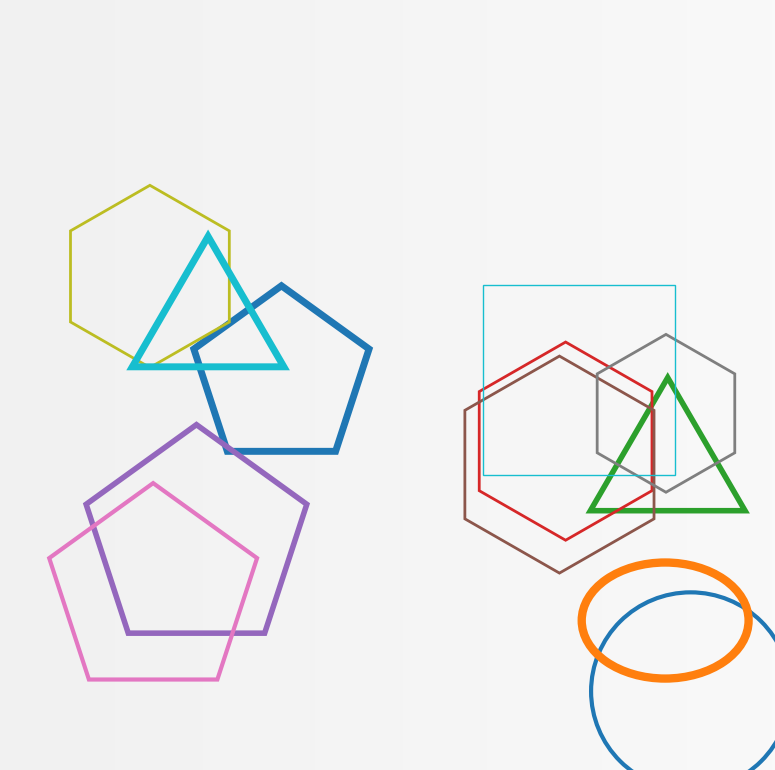[{"shape": "pentagon", "thickness": 2.5, "radius": 0.59, "center": [0.363, 0.51]}, {"shape": "circle", "thickness": 1.5, "radius": 0.64, "center": [0.891, 0.102]}, {"shape": "oval", "thickness": 3, "radius": 0.54, "center": [0.858, 0.194]}, {"shape": "triangle", "thickness": 2, "radius": 0.58, "center": [0.862, 0.394]}, {"shape": "hexagon", "thickness": 1, "radius": 0.64, "center": [0.73, 0.427]}, {"shape": "pentagon", "thickness": 2, "radius": 0.75, "center": [0.253, 0.299]}, {"shape": "hexagon", "thickness": 1, "radius": 0.7, "center": [0.722, 0.397]}, {"shape": "pentagon", "thickness": 1.5, "radius": 0.71, "center": [0.198, 0.232]}, {"shape": "hexagon", "thickness": 1, "radius": 0.51, "center": [0.859, 0.463]}, {"shape": "hexagon", "thickness": 1, "radius": 0.59, "center": [0.193, 0.641]}, {"shape": "triangle", "thickness": 2.5, "radius": 0.56, "center": [0.268, 0.58]}, {"shape": "square", "thickness": 0.5, "radius": 0.62, "center": [0.747, 0.507]}]